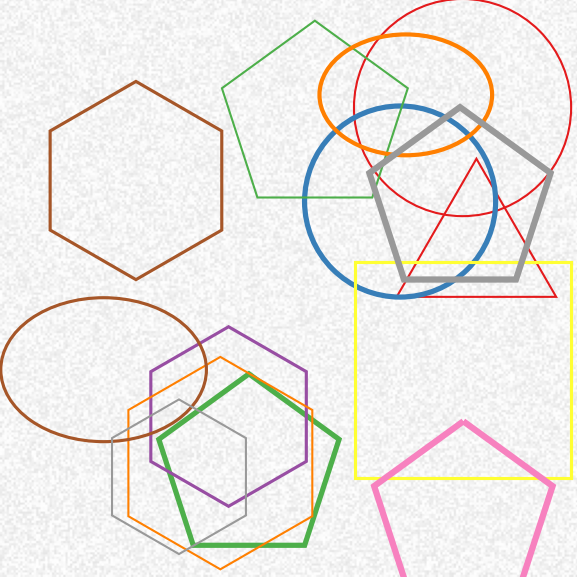[{"shape": "circle", "thickness": 1, "radius": 0.94, "center": [0.801, 0.813]}, {"shape": "triangle", "thickness": 1, "radius": 0.8, "center": [0.825, 0.565]}, {"shape": "circle", "thickness": 2.5, "radius": 0.83, "center": [0.693, 0.65]}, {"shape": "pentagon", "thickness": 1, "radius": 0.85, "center": [0.545, 0.794]}, {"shape": "pentagon", "thickness": 2.5, "radius": 0.82, "center": [0.431, 0.188]}, {"shape": "hexagon", "thickness": 1.5, "radius": 0.78, "center": [0.396, 0.278]}, {"shape": "hexagon", "thickness": 1, "radius": 0.92, "center": [0.382, 0.197]}, {"shape": "oval", "thickness": 2, "radius": 0.75, "center": [0.703, 0.835]}, {"shape": "square", "thickness": 1.5, "radius": 0.94, "center": [0.801, 0.358]}, {"shape": "hexagon", "thickness": 1.5, "radius": 0.86, "center": [0.235, 0.687]}, {"shape": "oval", "thickness": 1.5, "radius": 0.89, "center": [0.179, 0.359]}, {"shape": "pentagon", "thickness": 3, "radius": 0.81, "center": [0.802, 0.107]}, {"shape": "hexagon", "thickness": 1, "radius": 0.67, "center": [0.31, 0.174]}, {"shape": "pentagon", "thickness": 3, "radius": 0.82, "center": [0.797, 0.649]}]